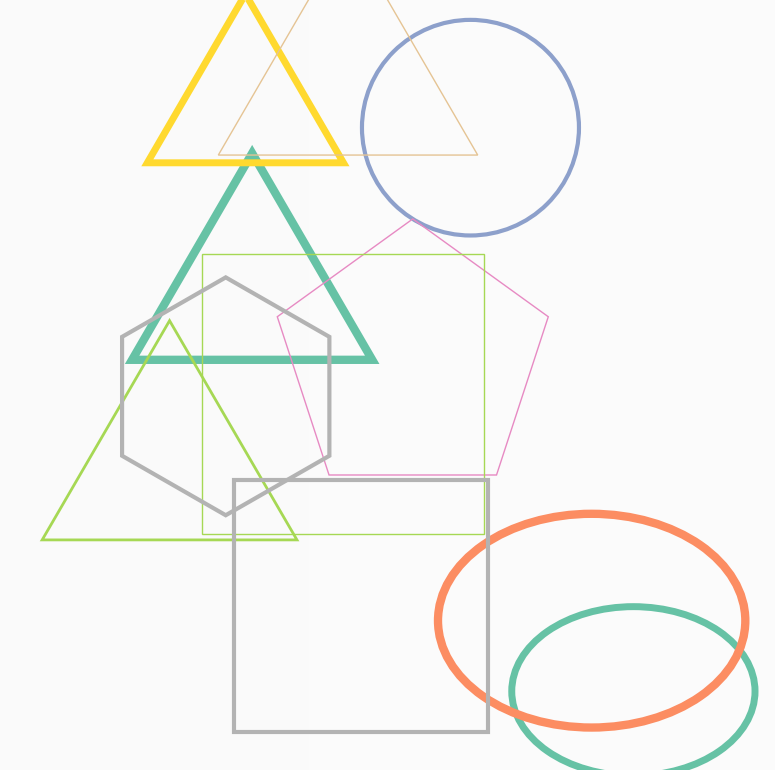[{"shape": "triangle", "thickness": 3, "radius": 0.89, "center": [0.325, 0.622]}, {"shape": "oval", "thickness": 2.5, "radius": 0.78, "center": [0.817, 0.102]}, {"shape": "oval", "thickness": 3, "radius": 0.99, "center": [0.763, 0.194]}, {"shape": "circle", "thickness": 1.5, "radius": 0.7, "center": [0.607, 0.834]}, {"shape": "pentagon", "thickness": 0.5, "radius": 0.92, "center": [0.533, 0.532]}, {"shape": "square", "thickness": 0.5, "radius": 0.91, "center": [0.443, 0.488]}, {"shape": "triangle", "thickness": 1, "radius": 0.95, "center": [0.219, 0.394]}, {"shape": "triangle", "thickness": 2.5, "radius": 0.73, "center": [0.317, 0.862]}, {"shape": "triangle", "thickness": 0.5, "radius": 0.97, "center": [0.449, 0.895]}, {"shape": "hexagon", "thickness": 1.5, "radius": 0.77, "center": [0.291, 0.485]}, {"shape": "square", "thickness": 1.5, "radius": 0.82, "center": [0.466, 0.213]}]